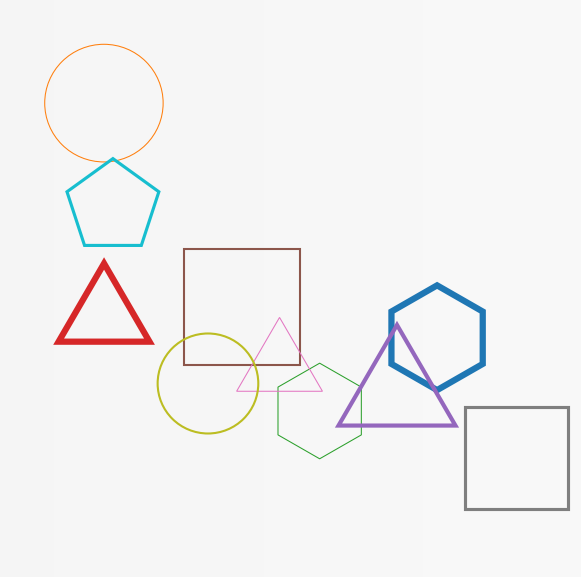[{"shape": "hexagon", "thickness": 3, "radius": 0.45, "center": [0.752, 0.414]}, {"shape": "circle", "thickness": 0.5, "radius": 0.51, "center": [0.179, 0.821]}, {"shape": "hexagon", "thickness": 0.5, "radius": 0.41, "center": [0.55, 0.287]}, {"shape": "triangle", "thickness": 3, "radius": 0.45, "center": [0.179, 0.453]}, {"shape": "triangle", "thickness": 2, "radius": 0.58, "center": [0.683, 0.32]}, {"shape": "square", "thickness": 1, "radius": 0.5, "center": [0.416, 0.468]}, {"shape": "triangle", "thickness": 0.5, "radius": 0.43, "center": [0.481, 0.364]}, {"shape": "square", "thickness": 1.5, "radius": 0.44, "center": [0.888, 0.206]}, {"shape": "circle", "thickness": 1, "radius": 0.43, "center": [0.358, 0.335]}, {"shape": "pentagon", "thickness": 1.5, "radius": 0.42, "center": [0.194, 0.641]}]